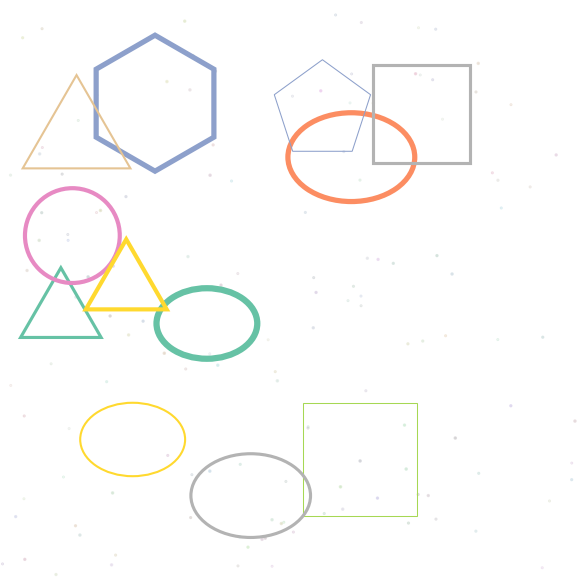[{"shape": "oval", "thickness": 3, "radius": 0.44, "center": [0.358, 0.439]}, {"shape": "triangle", "thickness": 1.5, "radius": 0.4, "center": [0.105, 0.455]}, {"shape": "oval", "thickness": 2.5, "radius": 0.55, "center": [0.608, 0.727]}, {"shape": "hexagon", "thickness": 2.5, "radius": 0.59, "center": [0.268, 0.82]}, {"shape": "pentagon", "thickness": 0.5, "radius": 0.44, "center": [0.558, 0.808]}, {"shape": "circle", "thickness": 2, "radius": 0.41, "center": [0.125, 0.591]}, {"shape": "square", "thickness": 0.5, "radius": 0.49, "center": [0.624, 0.204]}, {"shape": "triangle", "thickness": 2, "radius": 0.4, "center": [0.219, 0.504]}, {"shape": "oval", "thickness": 1, "radius": 0.45, "center": [0.23, 0.238]}, {"shape": "triangle", "thickness": 1, "radius": 0.54, "center": [0.133, 0.761]}, {"shape": "square", "thickness": 1.5, "radius": 0.42, "center": [0.729, 0.802]}, {"shape": "oval", "thickness": 1.5, "radius": 0.52, "center": [0.434, 0.141]}]